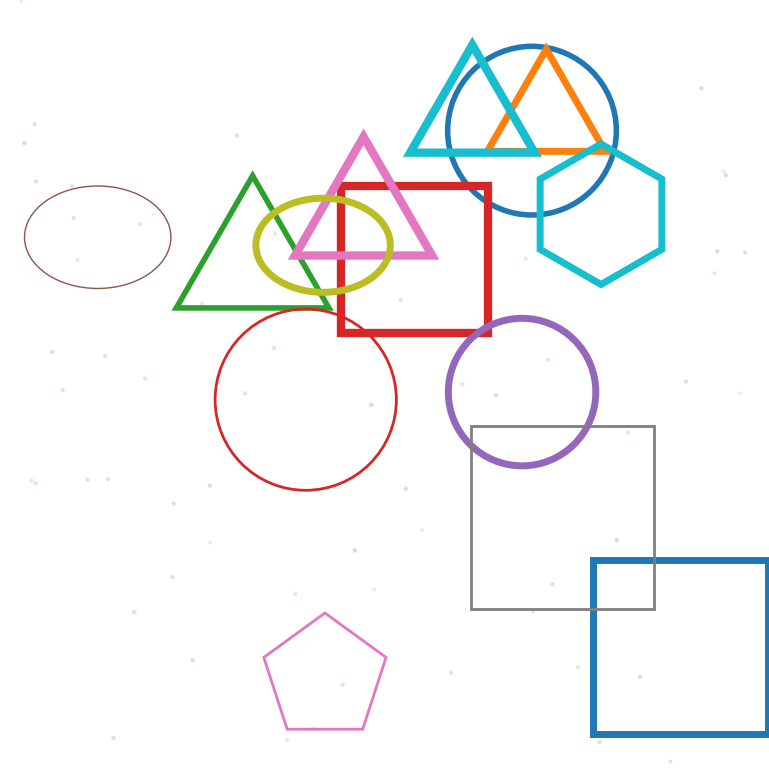[{"shape": "square", "thickness": 2.5, "radius": 0.57, "center": [0.883, 0.16]}, {"shape": "circle", "thickness": 2, "radius": 0.55, "center": [0.691, 0.83]}, {"shape": "triangle", "thickness": 2.5, "radius": 0.44, "center": [0.709, 0.848]}, {"shape": "triangle", "thickness": 2, "radius": 0.57, "center": [0.328, 0.657]}, {"shape": "square", "thickness": 3, "radius": 0.48, "center": [0.538, 0.663]}, {"shape": "circle", "thickness": 1, "radius": 0.59, "center": [0.397, 0.481]}, {"shape": "circle", "thickness": 2.5, "radius": 0.48, "center": [0.678, 0.491]}, {"shape": "oval", "thickness": 0.5, "radius": 0.48, "center": [0.127, 0.692]}, {"shape": "triangle", "thickness": 3, "radius": 0.51, "center": [0.472, 0.72]}, {"shape": "pentagon", "thickness": 1, "radius": 0.42, "center": [0.422, 0.12]}, {"shape": "square", "thickness": 1, "radius": 0.59, "center": [0.73, 0.328]}, {"shape": "oval", "thickness": 2.5, "radius": 0.44, "center": [0.42, 0.681]}, {"shape": "triangle", "thickness": 3, "radius": 0.47, "center": [0.613, 0.848]}, {"shape": "hexagon", "thickness": 2.5, "radius": 0.46, "center": [0.781, 0.722]}]